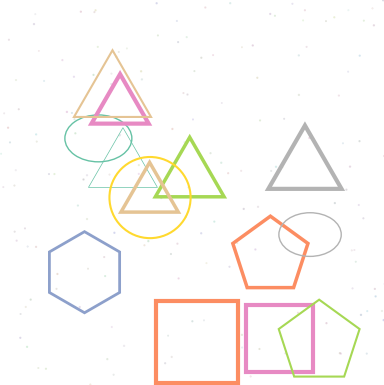[{"shape": "oval", "thickness": 1, "radius": 0.43, "center": [0.255, 0.641]}, {"shape": "triangle", "thickness": 0.5, "radius": 0.52, "center": [0.319, 0.565]}, {"shape": "square", "thickness": 3, "radius": 0.53, "center": [0.511, 0.111]}, {"shape": "pentagon", "thickness": 2.5, "radius": 0.51, "center": [0.702, 0.336]}, {"shape": "hexagon", "thickness": 2, "radius": 0.53, "center": [0.22, 0.293]}, {"shape": "square", "thickness": 3, "radius": 0.43, "center": [0.726, 0.12]}, {"shape": "triangle", "thickness": 3, "radius": 0.43, "center": [0.312, 0.722]}, {"shape": "pentagon", "thickness": 1.5, "radius": 0.55, "center": [0.829, 0.111]}, {"shape": "triangle", "thickness": 2.5, "radius": 0.52, "center": [0.493, 0.54]}, {"shape": "circle", "thickness": 1.5, "radius": 0.53, "center": [0.39, 0.487]}, {"shape": "triangle", "thickness": 1.5, "radius": 0.58, "center": [0.292, 0.754]}, {"shape": "triangle", "thickness": 2.5, "radius": 0.43, "center": [0.389, 0.492]}, {"shape": "oval", "thickness": 1, "radius": 0.41, "center": [0.805, 0.391]}, {"shape": "triangle", "thickness": 3, "radius": 0.55, "center": [0.792, 0.564]}]